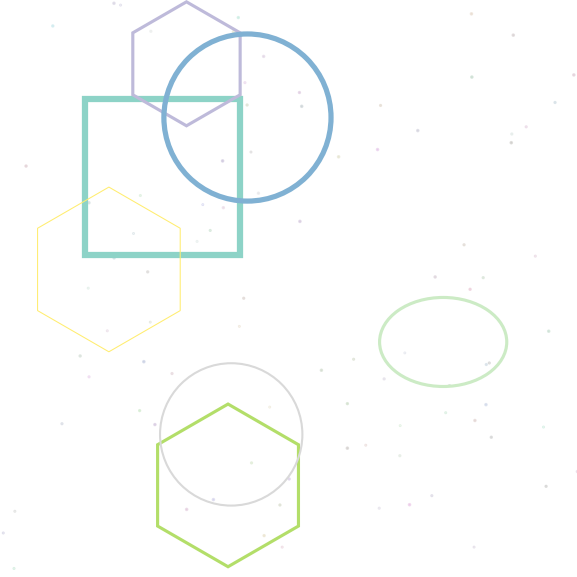[{"shape": "square", "thickness": 3, "radius": 0.67, "center": [0.282, 0.693]}, {"shape": "hexagon", "thickness": 1.5, "radius": 0.54, "center": [0.323, 0.889]}, {"shape": "circle", "thickness": 2.5, "radius": 0.72, "center": [0.429, 0.796]}, {"shape": "hexagon", "thickness": 1.5, "radius": 0.7, "center": [0.395, 0.159]}, {"shape": "circle", "thickness": 1, "radius": 0.62, "center": [0.4, 0.247]}, {"shape": "oval", "thickness": 1.5, "radius": 0.55, "center": [0.767, 0.407]}, {"shape": "hexagon", "thickness": 0.5, "radius": 0.71, "center": [0.189, 0.533]}]